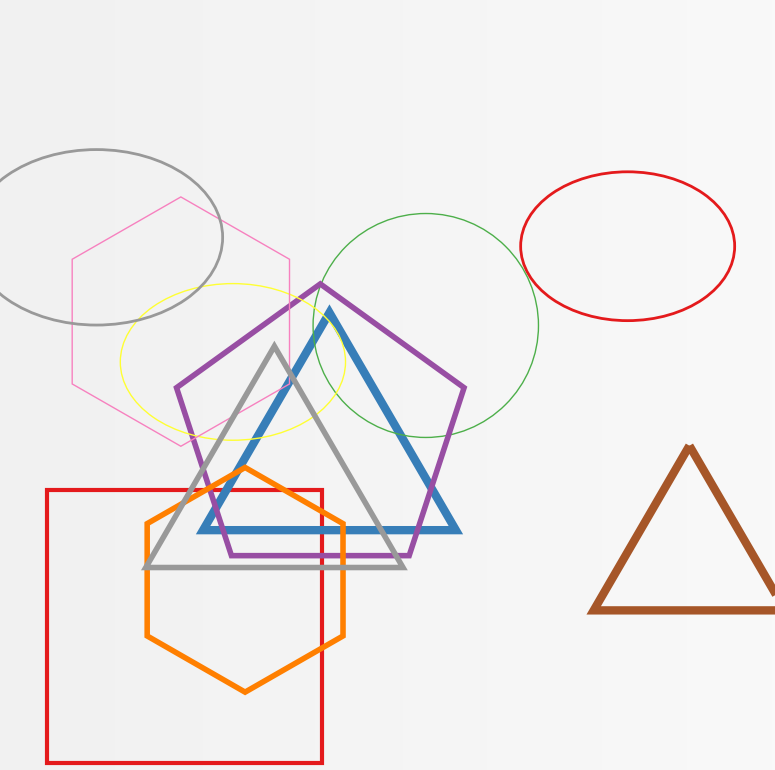[{"shape": "oval", "thickness": 1, "radius": 0.69, "center": [0.81, 0.68]}, {"shape": "square", "thickness": 1.5, "radius": 0.89, "center": [0.238, 0.186]}, {"shape": "triangle", "thickness": 3, "radius": 0.94, "center": [0.425, 0.406]}, {"shape": "circle", "thickness": 0.5, "radius": 0.73, "center": [0.549, 0.577]}, {"shape": "pentagon", "thickness": 2, "radius": 0.98, "center": [0.413, 0.436]}, {"shape": "hexagon", "thickness": 2, "radius": 0.73, "center": [0.316, 0.247]}, {"shape": "oval", "thickness": 0.5, "radius": 0.73, "center": [0.301, 0.53]}, {"shape": "triangle", "thickness": 3, "radius": 0.71, "center": [0.89, 0.279]}, {"shape": "hexagon", "thickness": 0.5, "radius": 0.81, "center": [0.233, 0.582]}, {"shape": "triangle", "thickness": 2, "radius": 0.96, "center": [0.354, 0.359]}, {"shape": "oval", "thickness": 1, "radius": 0.81, "center": [0.124, 0.692]}]